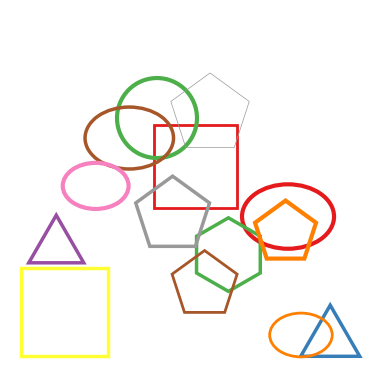[{"shape": "square", "thickness": 2, "radius": 0.54, "center": [0.507, 0.568]}, {"shape": "oval", "thickness": 3, "radius": 0.6, "center": [0.748, 0.438]}, {"shape": "triangle", "thickness": 2.5, "radius": 0.44, "center": [0.858, 0.119]}, {"shape": "hexagon", "thickness": 2.5, "radius": 0.48, "center": [0.593, 0.339]}, {"shape": "circle", "thickness": 3, "radius": 0.52, "center": [0.408, 0.693]}, {"shape": "triangle", "thickness": 2.5, "radius": 0.41, "center": [0.146, 0.359]}, {"shape": "oval", "thickness": 2, "radius": 0.41, "center": [0.782, 0.13]}, {"shape": "pentagon", "thickness": 3, "radius": 0.42, "center": [0.742, 0.396]}, {"shape": "square", "thickness": 2.5, "radius": 0.57, "center": [0.168, 0.189]}, {"shape": "pentagon", "thickness": 2, "radius": 0.44, "center": [0.531, 0.26]}, {"shape": "oval", "thickness": 2.5, "radius": 0.57, "center": [0.336, 0.641]}, {"shape": "oval", "thickness": 3, "radius": 0.43, "center": [0.248, 0.517]}, {"shape": "pentagon", "thickness": 0.5, "radius": 0.54, "center": [0.546, 0.703]}, {"shape": "pentagon", "thickness": 2.5, "radius": 0.5, "center": [0.448, 0.442]}]